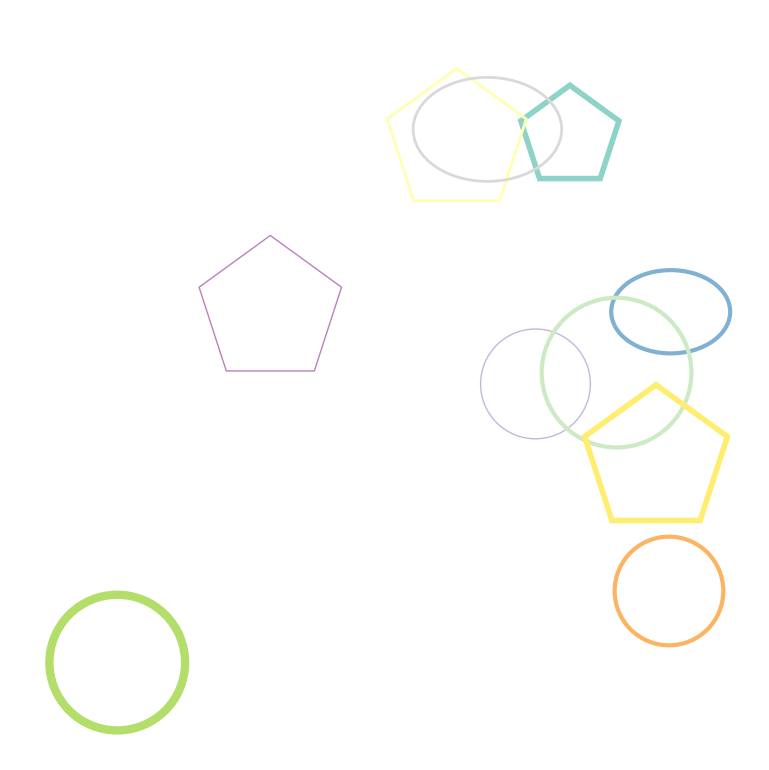[{"shape": "pentagon", "thickness": 2, "radius": 0.33, "center": [0.74, 0.822]}, {"shape": "pentagon", "thickness": 1, "radius": 0.48, "center": [0.593, 0.816]}, {"shape": "circle", "thickness": 0.5, "radius": 0.36, "center": [0.695, 0.501]}, {"shape": "oval", "thickness": 1.5, "radius": 0.39, "center": [0.871, 0.595]}, {"shape": "circle", "thickness": 1.5, "radius": 0.35, "center": [0.869, 0.232]}, {"shape": "circle", "thickness": 3, "radius": 0.44, "center": [0.152, 0.14]}, {"shape": "oval", "thickness": 1, "radius": 0.48, "center": [0.633, 0.832]}, {"shape": "pentagon", "thickness": 0.5, "radius": 0.49, "center": [0.351, 0.597]}, {"shape": "circle", "thickness": 1.5, "radius": 0.49, "center": [0.801, 0.516]}, {"shape": "pentagon", "thickness": 2, "radius": 0.49, "center": [0.852, 0.403]}]